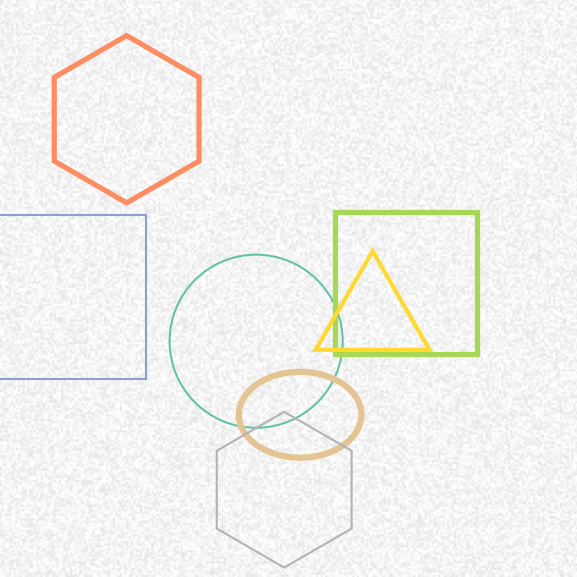[{"shape": "circle", "thickness": 1, "radius": 0.75, "center": [0.444, 0.408]}, {"shape": "hexagon", "thickness": 2.5, "radius": 0.72, "center": [0.219, 0.793]}, {"shape": "square", "thickness": 1, "radius": 0.71, "center": [0.111, 0.485]}, {"shape": "square", "thickness": 2.5, "radius": 0.62, "center": [0.703, 0.509]}, {"shape": "triangle", "thickness": 2, "radius": 0.57, "center": [0.645, 0.45]}, {"shape": "oval", "thickness": 3, "radius": 0.53, "center": [0.52, 0.281]}, {"shape": "hexagon", "thickness": 1, "radius": 0.67, "center": [0.492, 0.151]}]